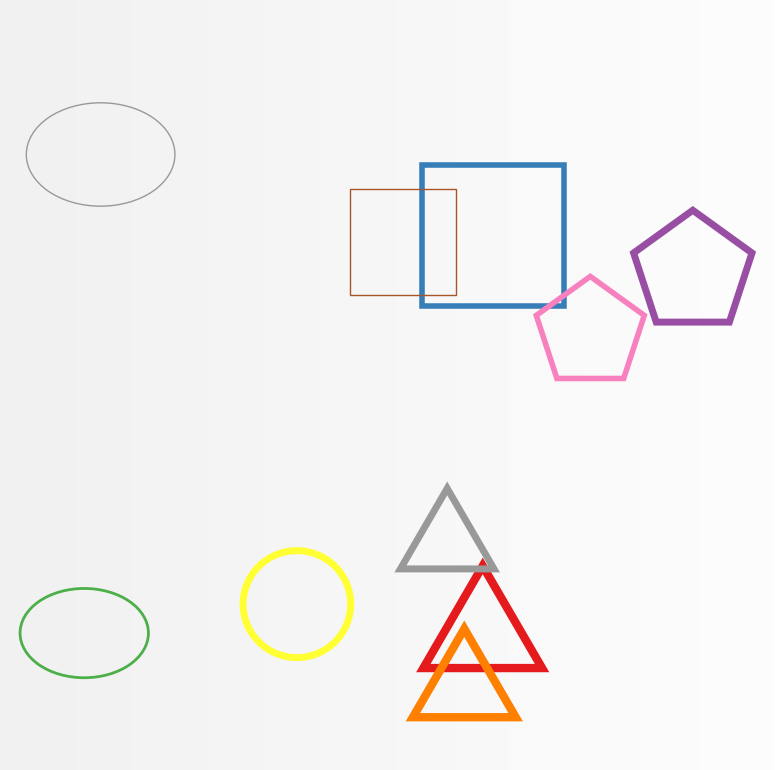[{"shape": "triangle", "thickness": 3, "radius": 0.44, "center": [0.623, 0.177]}, {"shape": "square", "thickness": 2, "radius": 0.46, "center": [0.637, 0.695]}, {"shape": "oval", "thickness": 1, "radius": 0.41, "center": [0.109, 0.178]}, {"shape": "pentagon", "thickness": 2.5, "radius": 0.4, "center": [0.894, 0.647]}, {"shape": "triangle", "thickness": 3, "radius": 0.38, "center": [0.599, 0.107]}, {"shape": "circle", "thickness": 2.5, "radius": 0.35, "center": [0.383, 0.215]}, {"shape": "square", "thickness": 0.5, "radius": 0.34, "center": [0.52, 0.685]}, {"shape": "pentagon", "thickness": 2, "radius": 0.37, "center": [0.762, 0.568]}, {"shape": "triangle", "thickness": 2.5, "radius": 0.35, "center": [0.577, 0.296]}, {"shape": "oval", "thickness": 0.5, "radius": 0.48, "center": [0.13, 0.799]}]